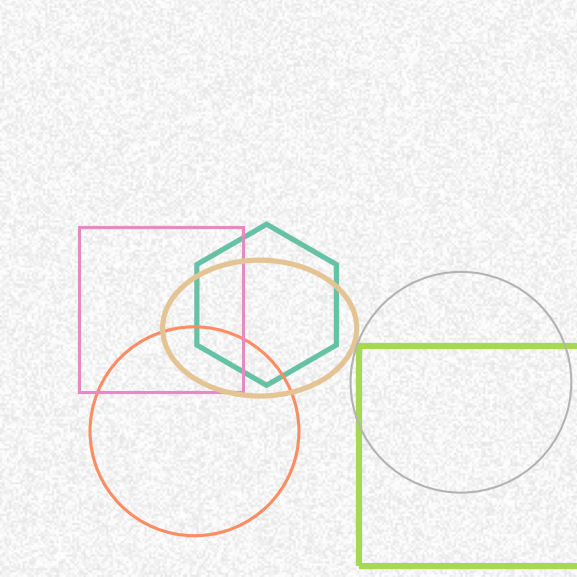[{"shape": "hexagon", "thickness": 2.5, "radius": 0.7, "center": [0.462, 0.471]}, {"shape": "circle", "thickness": 1.5, "radius": 0.9, "center": [0.337, 0.252]}, {"shape": "square", "thickness": 1.5, "radius": 0.71, "center": [0.278, 0.463]}, {"shape": "square", "thickness": 3, "radius": 0.95, "center": [0.812, 0.21]}, {"shape": "oval", "thickness": 2.5, "radius": 0.84, "center": [0.45, 0.431]}, {"shape": "circle", "thickness": 1, "radius": 0.96, "center": [0.798, 0.337]}]